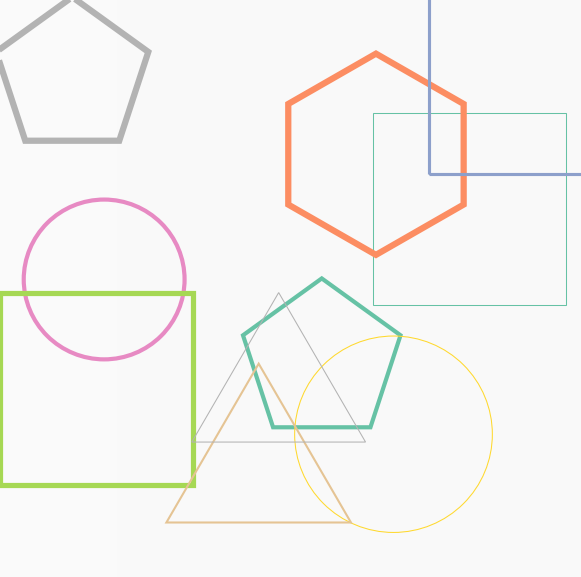[{"shape": "pentagon", "thickness": 2, "radius": 0.71, "center": [0.554, 0.375]}, {"shape": "square", "thickness": 0.5, "radius": 0.83, "center": [0.808, 0.638]}, {"shape": "hexagon", "thickness": 3, "radius": 0.87, "center": [0.647, 0.732]}, {"shape": "square", "thickness": 1.5, "radius": 0.8, "center": [0.9, 0.859]}, {"shape": "circle", "thickness": 2, "radius": 0.69, "center": [0.179, 0.515]}, {"shape": "square", "thickness": 2.5, "radius": 0.83, "center": [0.166, 0.326]}, {"shape": "circle", "thickness": 0.5, "radius": 0.85, "center": [0.677, 0.247]}, {"shape": "triangle", "thickness": 1, "radius": 0.92, "center": [0.445, 0.186]}, {"shape": "pentagon", "thickness": 3, "radius": 0.69, "center": [0.124, 0.867]}, {"shape": "triangle", "thickness": 0.5, "radius": 0.86, "center": [0.479, 0.32]}]